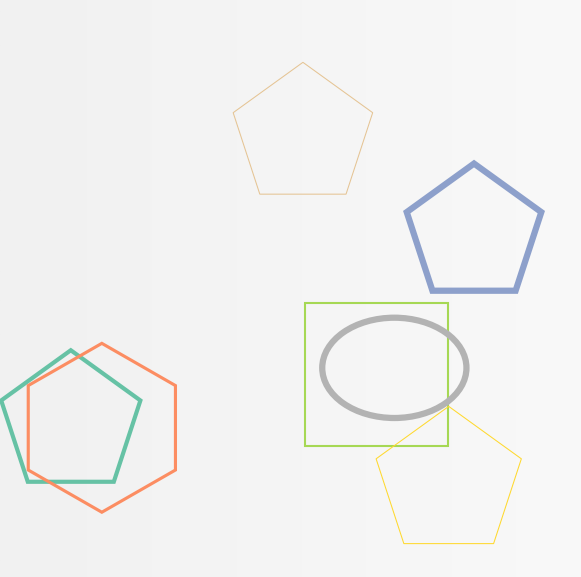[{"shape": "pentagon", "thickness": 2, "radius": 0.63, "center": [0.122, 0.267]}, {"shape": "hexagon", "thickness": 1.5, "radius": 0.73, "center": [0.175, 0.258]}, {"shape": "pentagon", "thickness": 3, "radius": 0.61, "center": [0.816, 0.594]}, {"shape": "square", "thickness": 1, "radius": 0.62, "center": [0.648, 0.351]}, {"shape": "pentagon", "thickness": 0.5, "radius": 0.66, "center": [0.772, 0.164]}, {"shape": "pentagon", "thickness": 0.5, "radius": 0.63, "center": [0.521, 0.765]}, {"shape": "oval", "thickness": 3, "radius": 0.62, "center": [0.678, 0.362]}]